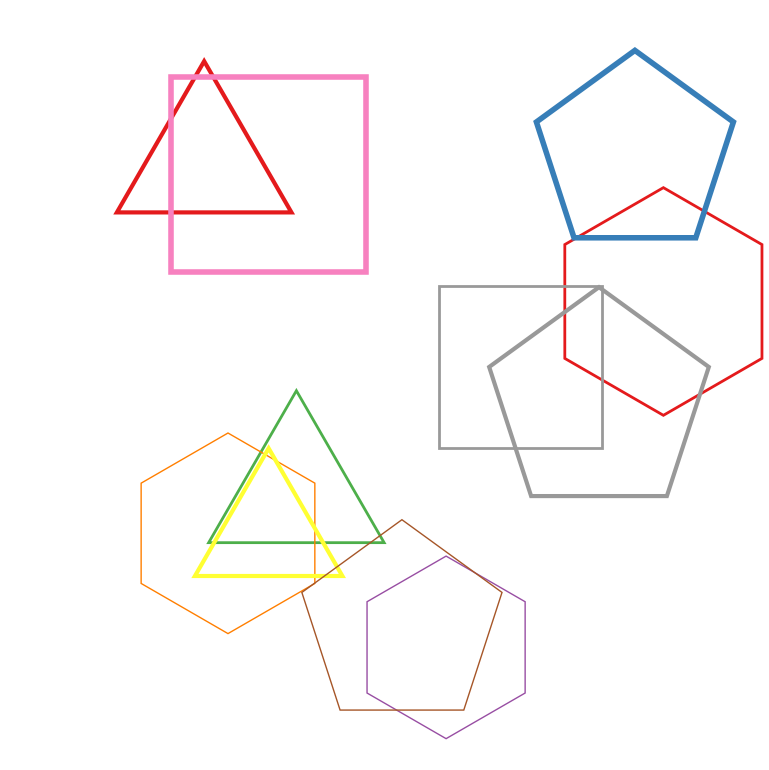[{"shape": "hexagon", "thickness": 1, "radius": 0.74, "center": [0.862, 0.608]}, {"shape": "triangle", "thickness": 1.5, "radius": 0.65, "center": [0.265, 0.79]}, {"shape": "pentagon", "thickness": 2, "radius": 0.67, "center": [0.825, 0.8]}, {"shape": "triangle", "thickness": 1, "radius": 0.66, "center": [0.385, 0.361]}, {"shape": "hexagon", "thickness": 0.5, "radius": 0.59, "center": [0.579, 0.159]}, {"shape": "hexagon", "thickness": 0.5, "radius": 0.65, "center": [0.296, 0.307]}, {"shape": "triangle", "thickness": 1.5, "radius": 0.55, "center": [0.349, 0.307]}, {"shape": "pentagon", "thickness": 0.5, "radius": 0.68, "center": [0.522, 0.188]}, {"shape": "square", "thickness": 2, "radius": 0.63, "center": [0.349, 0.773]}, {"shape": "pentagon", "thickness": 1.5, "radius": 0.75, "center": [0.778, 0.477]}, {"shape": "square", "thickness": 1, "radius": 0.53, "center": [0.676, 0.523]}]